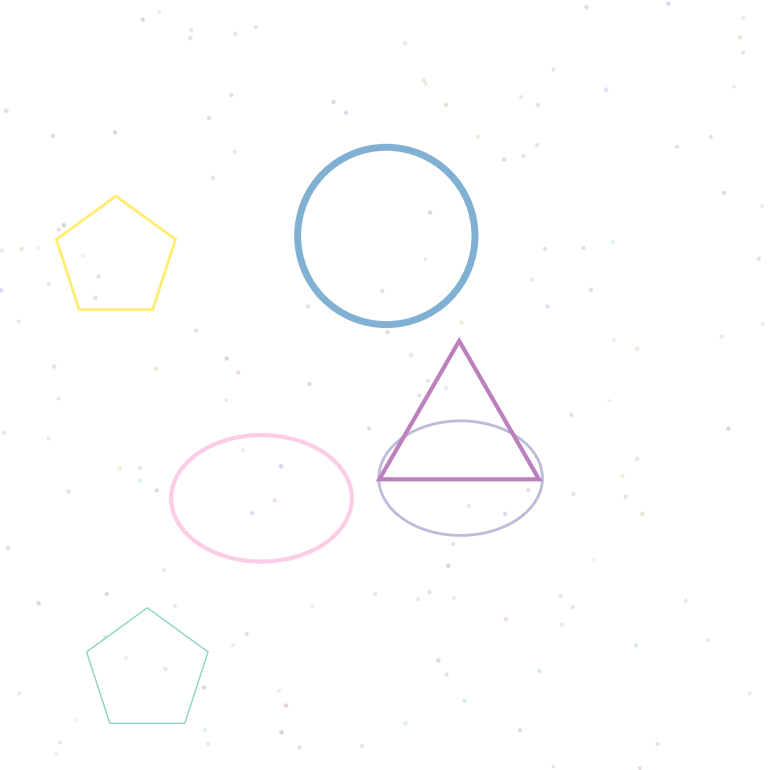[{"shape": "pentagon", "thickness": 0.5, "radius": 0.41, "center": [0.191, 0.128]}, {"shape": "oval", "thickness": 1, "radius": 0.53, "center": [0.598, 0.379]}, {"shape": "circle", "thickness": 2.5, "radius": 0.58, "center": [0.502, 0.694]}, {"shape": "oval", "thickness": 1.5, "radius": 0.59, "center": [0.34, 0.353]}, {"shape": "triangle", "thickness": 1.5, "radius": 0.6, "center": [0.596, 0.437]}, {"shape": "pentagon", "thickness": 1, "radius": 0.41, "center": [0.151, 0.664]}]